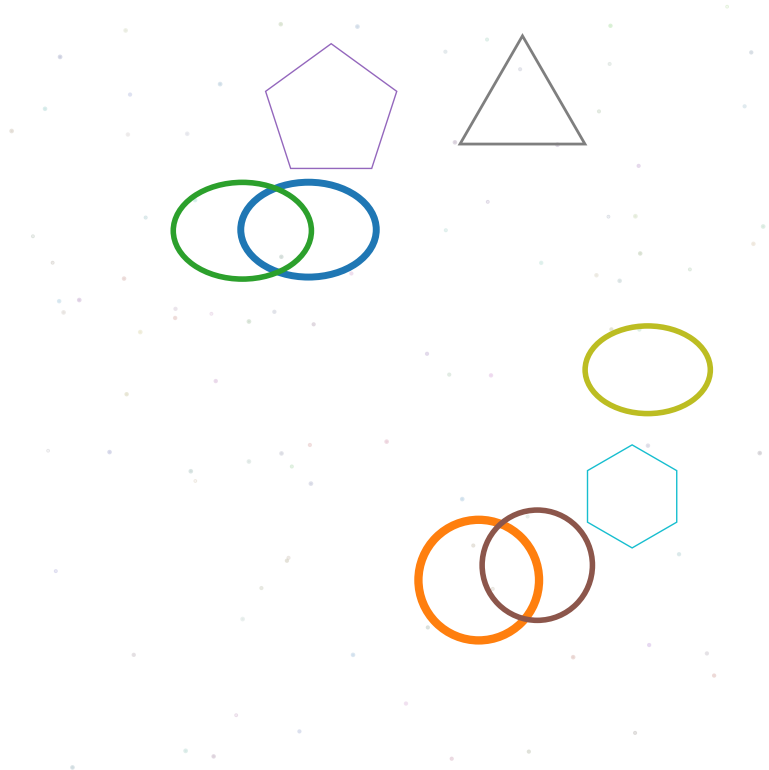[{"shape": "oval", "thickness": 2.5, "radius": 0.44, "center": [0.401, 0.702]}, {"shape": "circle", "thickness": 3, "radius": 0.39, "center": [0.622, 0.247]}, {"shape": "oval", "thickness": 2, "radius": 0.45, "center": [0.315, 0.7]}, {"shape": "pentagon", "thickness": 0.5, "radius": 0.45, "center": [0.43, 0.854]}, {"shape": "circle", "thickness": 2, "radius": 0.36, "center": [0.698, 0.266]}, {"shape": "triangle", "thickness": 1, "radius": 0.47, "center": [0.679, 0.86]}, {"shape": "oval", "thickness": 2, "radius": 0.41, "center": [0.841, 0.52]}, {"shape": "hexagon", "thickness": 0.5, "radius": 0.33, "center": [0.821, 0.355]}]